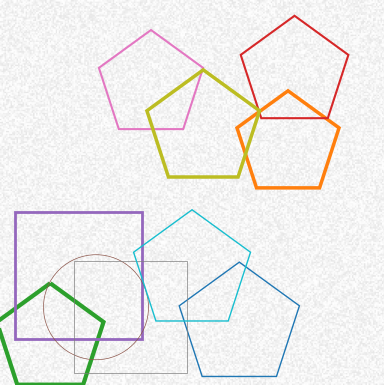[{"shape": "pentagon", "thickness": 1, "radius": 0.82, "center": [0.622, 0.155]}, {"shape": "pentagon", "thickness": 2.5, "radius": 0.7, "center": [0.748, 0.625]}, {"shape": "pentagon", "thickness": 3, "radius": 0.73, "center": [0.13, 0.119]}, {"shape": "pentagon", "thickness": 1.5, "radius": 0.74, "center": [0.765, 0.812]}, {"shape": "square", "thickness": 2, "radius": 0.82, "center": [0.204, 0.285]}, {"shape": "circle", "thickness": 0.5, "radius": 0.68, "center": [0.249, 0.202]}, {"shape": "pentagon", "thickness": 1.5, "radius": 0.71, "center": [0.392, 0.78]}, {"shape": "square", "thickness": 0.5, "radius": 0.73, "center": [0.339, 0.176]}, {"shape": "pentagon", "thickness": 2.5, "radius": 0.77, "center": [0.528, 0.665]}, {"shape": "pentagon", "thickness": 1, "radius": 0.8, "center": [0.499, 0.295]}]